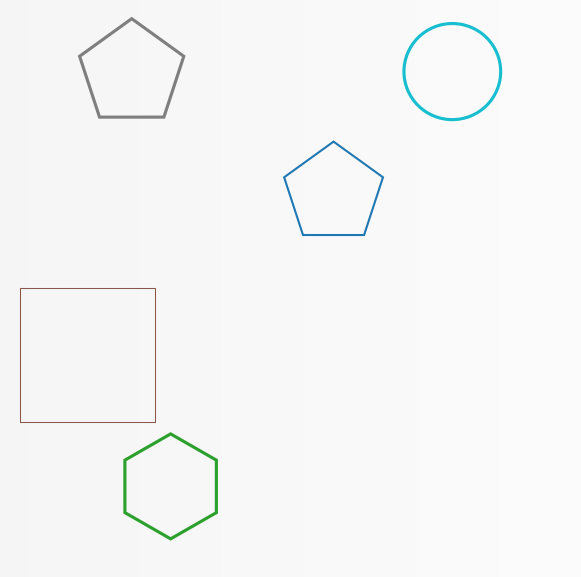[{"shape": "pentagon", "thickness": 1, "radius": 0.45, "center": [0.574, 0.665]}, {"shape": "hexagon", "thickness": 1.5, "radius": 0.45, "center": [0.294, 0.157]}, {"shape": "square", "thickness": 0.5, "radius": 0.58, "center": [0.15, 0.384]}, {"shape": "pentagon", "thickness": 1.5, "radius": 0.47, "center": [0.227, 0.873]}, {"shape": "circle", "thickness": 1.5, "radius": 0.42, "center": [0.778, 0.875]}]